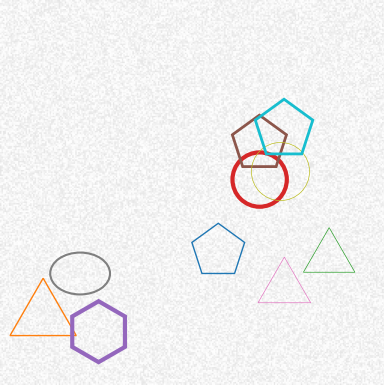[{"shape": "pentagon", "thickness": 1, "radius": 0.36, "center": [0.567, 0.348]}, {"shape": "triangle", "thickness": 1, "radius": 0.5, "center": [0.112, 0.178]}, {"shape": "triangle", "thickness": 0.5, "radius": 0.39, "center": [0.855, 0.332]}, {"shape": "circle", "thickness": 3, "radius": 0.35, "center": [0.674, 0.534]}, {"shape": "hexagon", "thickness": 3, "radius": 0.4, "center": [0.256, 0.138]}, {"shape": "pentagon", "thickness": 2, "radius": 0.37, "center": [0.674, 0.627]}, {"shape": "triangle", "thickness": 0.5, "radius": 0.4, "center": [0.739, 0.253]}, {"shape": "oval", "thickness": 1.5, "radius": 0.39, "center": [0.208, 0.29]}, {"shape": "circle", "thickness": 0.5, "radius": 0.38, "center": [0.729, 0.554]}, {"shape": "pentagon", "thickness": 2, "radius": 0.39, "center": [0.738, 0.664]}]